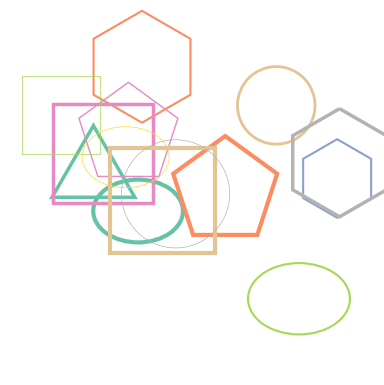[{"shape": "oval", "thickness": 3, "radius": 0.58, "center": [0.359, 0.452]}, {"shape": "triangle", "thickness": 2.5, "radius": 0.62, "center": [0.243, 0.55]}, {"shape": "hexagon", "thickness": 1.5, "radius": 0.73, "center": [0.369, 0.827]}, {"shape": "pentagon", "thickness": 3, "radius": 0.71, "center": [0.585, 0.505]}, {"shape": "hexagon", "thickness": 1.5, "radius": 0.51, "center": [0.876, 0.536]}, {"shape": "pentagon", "thickness": 1, "radius": 0.68, "center": [0.334, 0.651]}, {"shape": "square", "thickness": 2.5, "radius": 0.65, "center": [0.268, 0.602]}, {"shape": "square", "thickness": 0.5, "radius": 0.5, "center": [0.159, 0.7]}, {"shape": "oval", "thickness": 1.5, "radius": 0.66, "center": [0.777, 0.224]}, {"shape": "oval", "thickness": 0.5, "radius": 0.57, "center": [0.326, 0.592]}, {"shape": "square", "thickness": 3, "radius": 0.68, "center": [0.422, 0.479]}, {"shape": "circle", "thickness": 2, "radius": 0.5, "center": [0.718, 0.726]}, {"shape": "hexagon", "thickness": 2.5, "radius": 0.7, "center": [0.882, 0.577]}, {"shape": "circle", "thickness": 0.5, "radius": 0.7, "center": [0.456, 0.497]}]